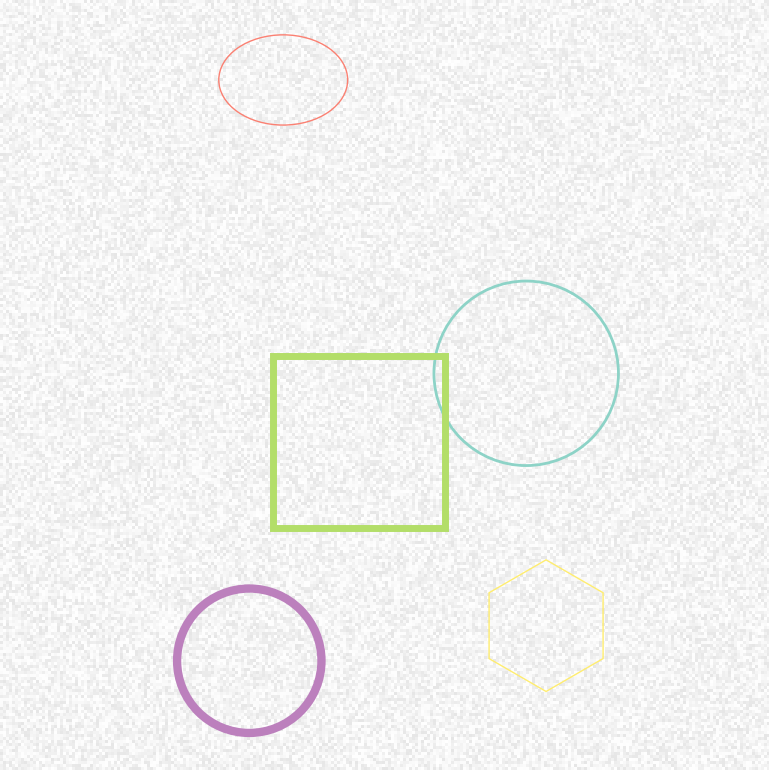[{"shape": "circle", "thickness": 1, "radius": 0.6, "center": [0.683, 0.515]}, {"shape": "oval", "thickness": 0.5, "radius": 0.42, "center": [0.368, 0.896]}, {"shape": "square", "thickness": 2.5, "radius": 0.56, "center": [0.466, 0.426]}, {"shape": "circle", "thickness": 3, "radius": 0.47, "center": [0.324, 0.142]}, {"shape": "hexagon", "thickness": 0.5, "radius": 0.43, "center": [0.709, 0.187]}]